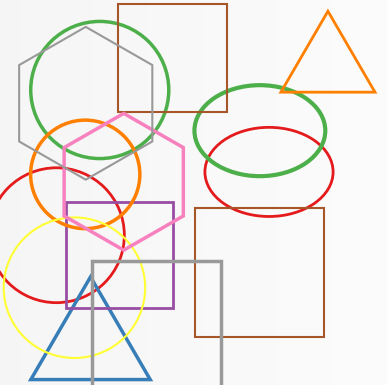[{"shape": "circle", "thickness": 2, "radius": 0.88, "center": [0.146, 0.389]}, {"shape": "oval", "thickness": 2, "radius": 0.83, "center": [0.694, 0.553]}, {"shape": "triangle", "thickness": 2.5, "radius": 0.89, "center": [0.234, 0.103]}, {"shape": "circle", "thickness": 2.5, "radius": 0.89, "center": [0.257, 0.766]}, {"shape": "oval", "thickness": 3, "radius": 0.84, "center": [0.671, 0.661]}, {"shape": "square", "thickness": 2, "radius": 0.69, "center": [0.309, 0.337]}, {"shape": "triangle", "thickness": 2, "radius": 0.7, "center": [0.846, 0.831]}, {"shape": "circle", "thickness": 2.5, "radius": 0.7, "center": [0.22, 0.547]}, {"shape": "circle", "thickness": 1.5, "radius": 0.91, "center": [0.192, 0.253]}, {"shape": "square", "thickness": 1.5, "radius": 0.83, "center": [0.669, 0.292]}, {"shape": "square", "thickness": 1.5, "radius": 0.7, "center": [0.444, 0.849]}, {"shape": "hexagon", "thickness": 2.5, "radius": 0.89, "center": [0.319, 0.528]}, {"shape": "square", "thickness": 2.5, "radius": 0.83, "center": [0.404, 0.156]}, {"shape": "hexagon", "thickness": 1.5, "radius": 0.99, "center": [0.221, 0.732]}]